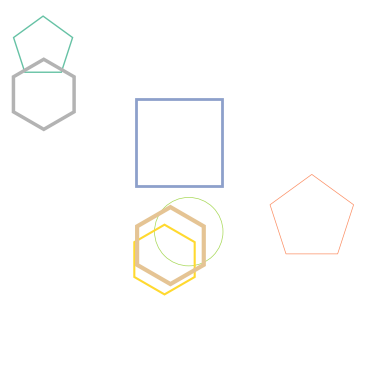[{"shape": "pentagon", "thickness": 1, "radius": 0.4, "center": [0.112, 0.878]}, {"shape": "pentagon", "thickness": 0.5, "radius": 0.57, "center": [0.81, 0.433]}, {"shape": "square", "thickness": 2, "radius": 0.56, "center": [0.465, 0.629]}, {"shape": "circle", "thickness": 0.5, "radius": 0.44, "center": [0.49, 0.398]}, {"shape": "hexagon", "thickness": 1.5, "radius": 0.45, "center": [0.427, 0.326]}, {"shape": "hexagon", "thickness": 3, "radius": 0.5, "center": [0.443, 0.362]}, {"shape": "hexagon", "thickness": 2.5, "radius": 0.45, "center": [0.114, 0.755]}]